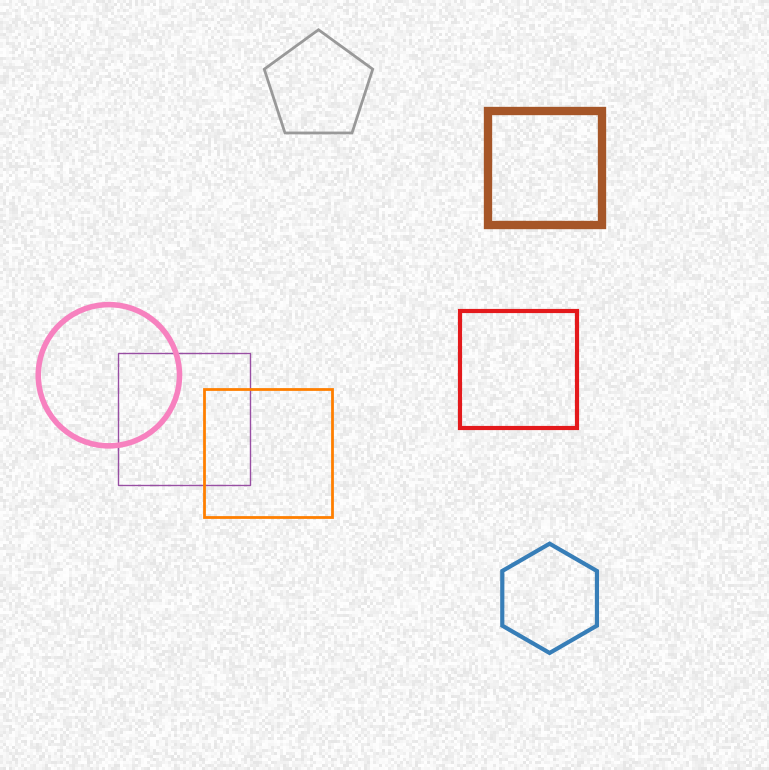[{"shape": "square", "thickness": 1.5, "radius": 0.38, "center": [0.673, 0.52]}, {"shape": "hexagon", "thickness": 1.5, "radius": 0.35, "center": [0.714, 0.223]}, {"shape": "square", "thickness": 0.5, "radius": 0.43, "center": [0.239, 0.456]}, {"shape": "square", "thickness": 1, "radius": 0.42, "center": [0.348, 0.412]}, {"shape": "square", "thickness": 3, "radius": 0.37, "center": [0.707, 0.782]}, {"shape": "circle", "thickness": 2, "radius": 0.46, "center": [0.141, 0.513]}, {"shape": "pentagon", "thickness": 1, "radius": 0.37, "center": [0.414, 0.887]}]